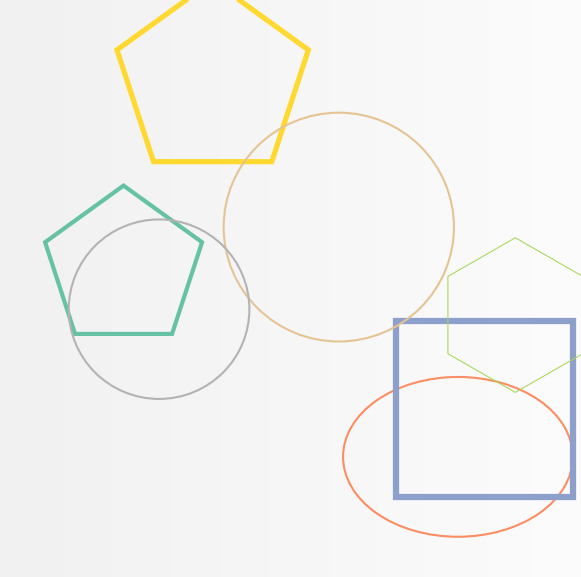[{"shape": "pentagon", "thickness": 2, "radius": 0.71, "center": [0.213, 0.536]}, {"shape": "oval", "thickness": 1, "radius": 0.99, "center": [0.788, 0.208]}, {"shape": "square", "thickness": 3, "radius": 0.76, "center": [0.834, 0.291]}, {"shape": "hexagon", "thickness": 0.5, "radius": 0.67, "center": [0.887, 0.454]}, {"shape": "pentagon", "thickness": 2.5, "radius": 0.87, "center": [0.366, 0.859]}, {"shape": "circle", "thickness": 1, "radius": 0.99, "center": [0.583, 0.606]}, {"shape": "circle", "thickness": 1, "radius": 0.78, "center": [0.274, 0.464]}]